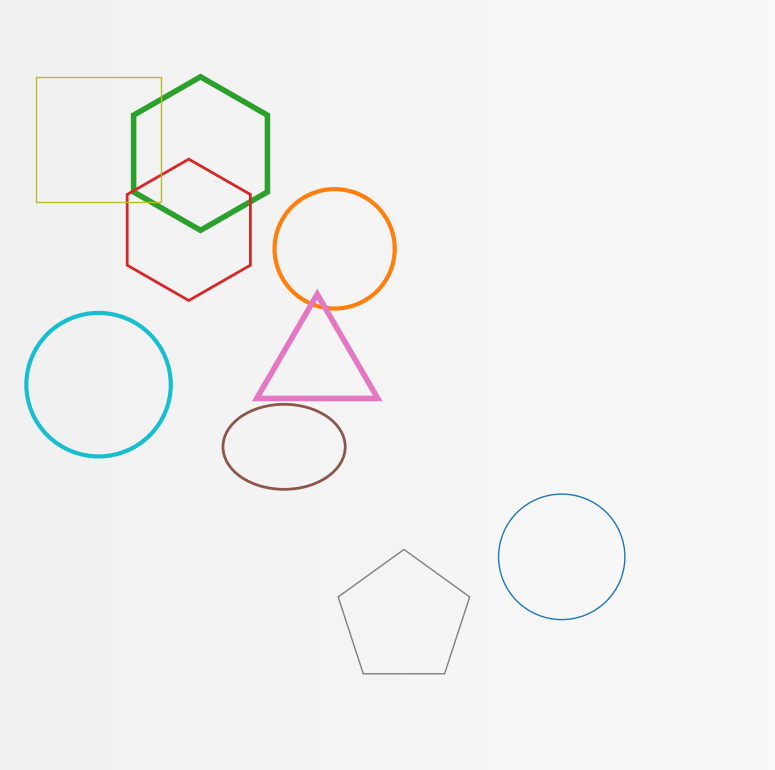[{"shape": "circle", "thickness": 0.5, "radius": 0.41, "center": [0.725, 0.277]}, {"shape": "circle", "thickness": 1.5, "radius": 0.39, "center": [0.432, 0.677]}, {"shape": "hexagon", "thickness": 2, "radius": 0.5, "center": [0.259, 0.801]}, {"shape": "hexagon", "thickness": 1, "radius": 0.46, "center": [0.244, 0.702]}, {"shape": "oval", "thickness": 1, "radius": 0.39, "center": [0.367, 0.42]}, {"shape": "triangle", "thickness": 2, "radius": 0.45, "center": [0.409, 0.528]}, {"shape": "pentagon", "thickness": 0.5, "radius": 0.45, "center": [0.521, 0.197]}, {"shape": "square", "thickness": 0.5, "radius": 0.41, "center": [0.127, 0.819]}, {"shape": "circle", "thickness": 1.5, "radius": 0.47, "center": [0.127, 0.5]}]